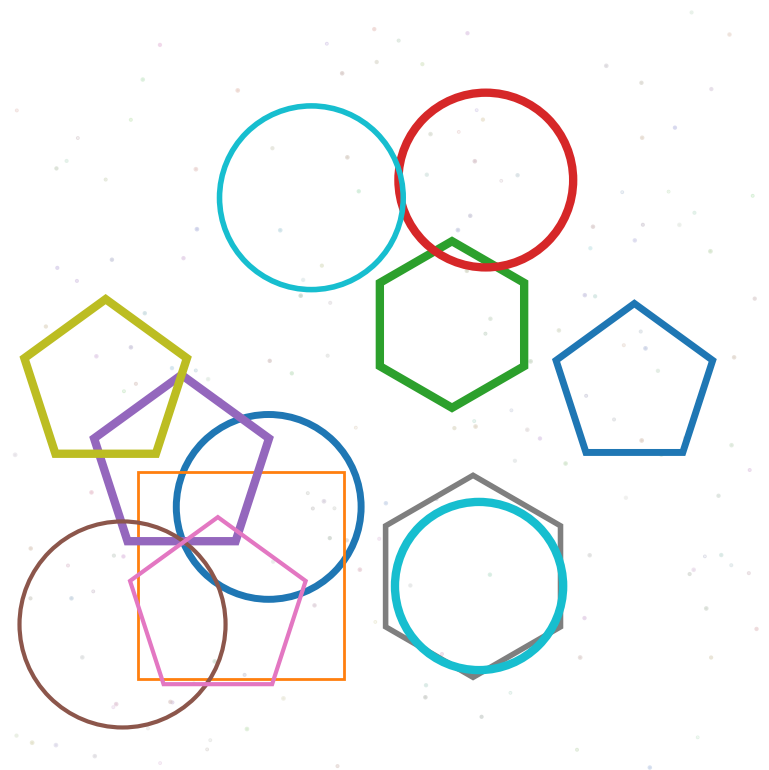[{"shape": "circle", "thickness": 2.5, "radius": 0.6, "center": [0.349, 0.342]}, {"shape": "pentagon", "thickness": 2.5, "radius": 0.53, "center": [0.824, 0.499]}, {"shape": "square", "thickness": 1, "radius": 0.67, "center": [0.313, 0.253]}, {"shape": "hexagon", "thickness": 3, "radius": 0.54, "center": [0.587, 0.579]}, {"shape": "circle", "thickness": 3, "radius": 0.57, "center": [0.631, 0.766]}, {"shape": "pentagon", "thickness": 3, "radius": 0.6, "center": [0.236, 0.394]}, {"shape": "circle", "thickness": 1.5, "radius": 0.67, "center": [0.159, 0.189]}, {"shape": "pentagon", "thickness": 1.5, "radius": 0.6, "center": [0.283, 0.208]}, {"shape": "hexagon", "thickness": 2, "radius": 0.66, "center": [0.614, 0.252]}, {"shape": "pentagon", "thickness": 3, "radius": 0.55, "center": [0.137, 0.501]}, {"shape": "circle", "thickness": 3, "radius": 0.55, "center": [0.622, 0.239]}, {"shape": "circle", "thickness": 2, "radius": 0.6, "center": [0.404, 0.743]}]